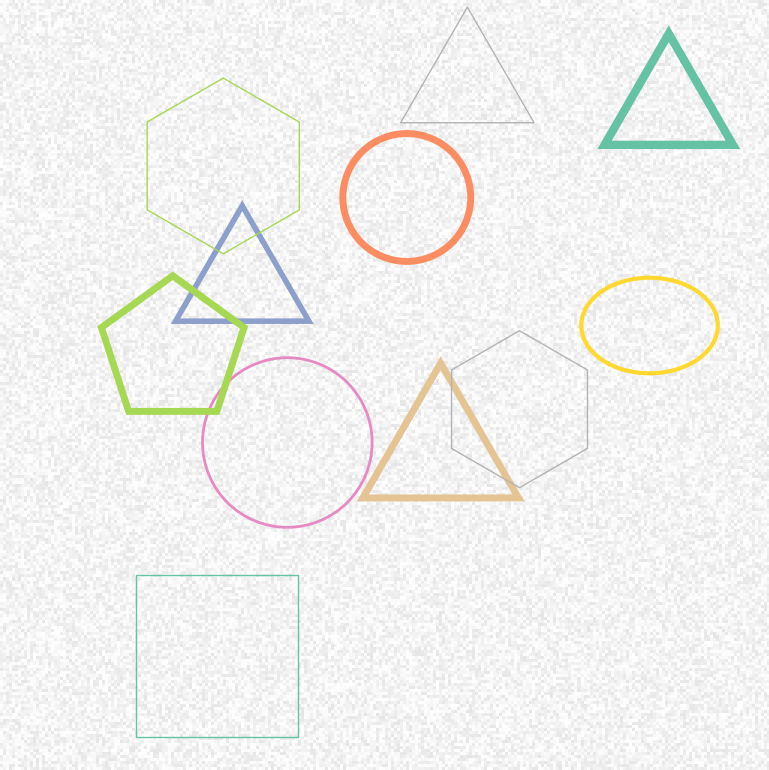[{"shape": "square", "thickness": 0.5, "radius": 0.53, "center": [0.282, 0.148]}, {"shape": "triangle", "thickness": 3, "radius": 0.48, "center": [0.869, 0.86]}, {"shape": "circle", "thickness": 2.5, "radius": 0.42, "center": [0.528, 0.744]}, {"shape": "triangle", "thickness": 2, "radius": 0.5, "center": [0.315, 0.633]}, {"shape": "circle", "thickness": 1, "radius": 0.55, "center": [0.373, 0.425]}, {"shape": "pentagon", "thickness": 2.5, "radius": 0.49, "center": [0.224, 0.544]}, {"shape": "hexagon", "thickness": 0.5, "radius": 0.57, "center": [0.29, 0.784]}, {"shape": "oval", "thickness": 1.5, "radius": 0.44, "center": [0.844, 0.577]}, {"shape": "triangle", "thickness": 2.5, "radius": 0.58, "center": [0.572, 0.412]}, {"shape": "hexagon", "thickness": 0.5, "radius": 0.51, "center": [0.675, 0.469]}, {"shape": "triangle", "thickness": 0.5, "radius": 0.5, "center": [0.607, 0.891]}]